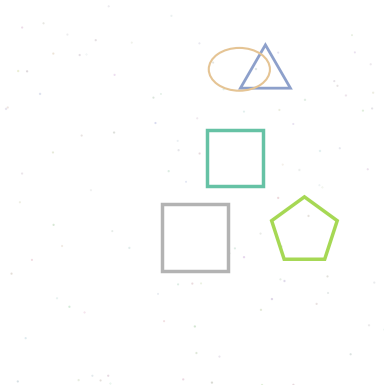[{"shape": "square", "thickness": 2.5, "radius": 0.37, "center": [0.611, 0.589]}, {"shape": "triangle", "thickness": 2, "radius": 0.37, "center": [0.689, 0.808]}, {"shape": "pentagon", "thickness": 2.5, "radius": 0.45, "center": [0.791, 0.399]}, {"shape": "oval", "thickness": 1.5, "radius": 0.4, "center": [0.622, 0.82]}, {"shape": "square", "thickness": 2.5, "radius": 0.43, "center": [0.507, 0.383]}]